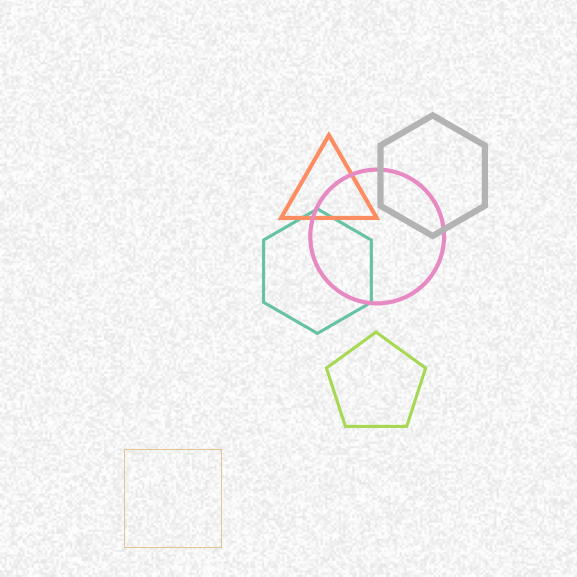[{"shape": "hexagon", "thickness": 1.5, "radius": 0.54, "center": [0.55, 0.53]}, {"shape": "triangle", "thickness": 2, "radius": 0.48, "center": [0.57, 0.67]}, {"shape": "circle", "thickness": 2, "radius": 0.58, "center": [0.653, 0.59]}, {"shape": "pentagon", "thickness": 1.5, "radius": 0.45, "center": [0.651, 0.334]}, {"shape": "square", "thickness": 0.5, "radius": 0.42, "center": [0.299, 0.137]}, {"shape": "hexagon", "thickness": 3, "radius": 0.52, "center": [0.749, 0.695]}]